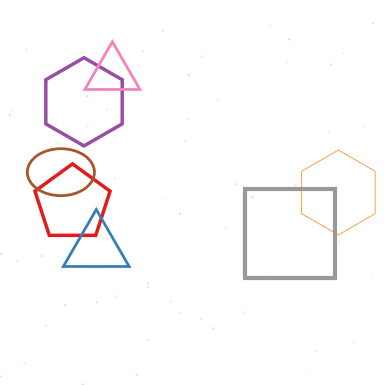[{"shape": "pentagon", "thickness": 2.5, "radius": 0.51, "center": [0.188, 0.472]}, {"shape": "triangle", "thickness": 2, "radius": 0.49, "center": [0.25, 0.357]}, {"shape": "hexagon", "thickness": 2.5, "radius": 0.57, "center": [0.218, 0.736]}, {"shape": "hexagon", "thickness": 0.5, "radius": 0.55, "center": [0.879, 0.5]}, {"shape": "oval", "thickness": 2, "radius": 0.44, "center": [0.158, 0.553]}, {"shape": "triangle", "thickness": 2, "radius": 0.41, "center": [0.292, 0.809]}, {"shape": "square", "thickness": 3, "radius": 0.58, "center": [0.753, 0.393]}]